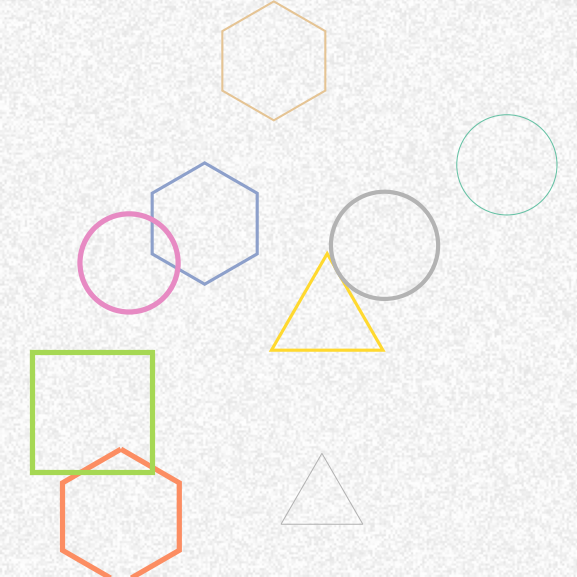[{"shape": "circle", "thickness": 0.5, "radius": 0.43, "center": [0.878, 0.714]}, {"shape": "hexagon", "thickness": 2.5, "radius": 0.58, "center": [0.209, 0.105]}, {"shape": "hexagon", "thickness": 1.5, "radius": 0.52, "center": [0.354, 0.612]}, {"shape": "circle", "thickness": 2.5, "radius": 0.42, "center": [0.223, 0.544]}, {"shape": "square", "thickness": 2.5, "radius": 0.52, "center": [0.16, 0.285]}, {"shape": "triangle", "thickness": 1.5, "radius": 0.56, "center": [0.567, 0.448]}, {"shape": "hexagon", "thickness": 1, "radius": 0.51, "center": [0.474, 0.894]}, {"shape": "triangle", "thickness": 0.5, "radius": 0.41, "center": [0.557, 0.132]}, {"shape": "circle", "thickness": 2, "radius": 0.46, "center": [0.666, 0.574]}]